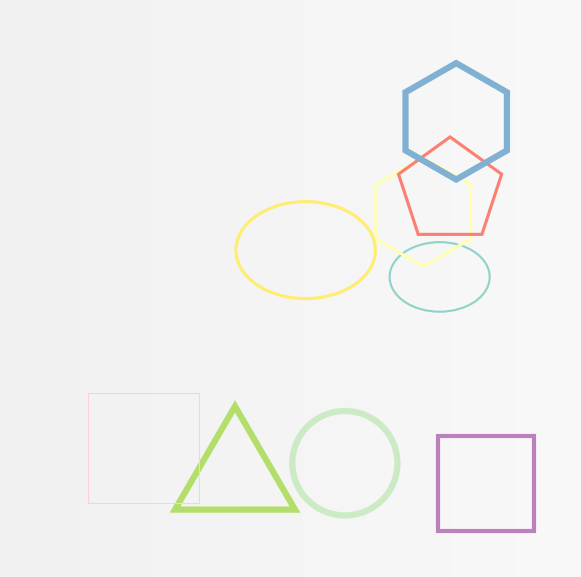[{"shape": "oval", "thickness": 1, "radius": 0.43, "center": [0.756, 0.52]}, {"shape": "hexagon", "thickness": 1.5, "radius": 0.47, "center": [0.728, 0.632]}, {"shape": "pentagon", "thickness": 1.5, "radius": 0.47, "center": [0.774, 0.669]}, {"shape": "hexagon", "thickness": 3, "radius": 0.5, "center": [0.785, 0.789]}, {"shape": "triangle", "thickness": 3, "radius": 0.6, "center": [0.404, 0.176]}, {"shape": "square", "thickness": 0.5, "radius": 0.48, "center": [0.247, 0.223]}, {"shape": "square", "thickness": 2, "radius": 0.41, "center": [0.836, 0.162]}, {"shape": "circle", "thickness": 3, "radius": 0.45, "center": [0.593, 0.197]}, {"shape": "oval", "thickness": 1.5, "radius": 0.6, "center": [0.526, 0.566]}]